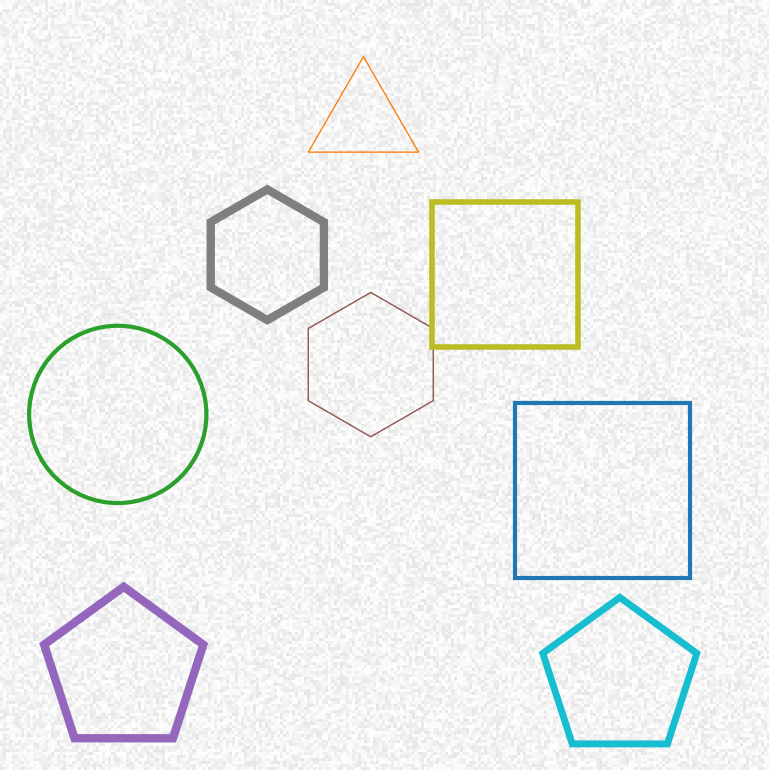[{"shape": "square", "thickness": 1.5, "radius": 0.57, "center": [0.782, 0.363]}, {"shape": "triangle", "thickness": 0.5, "radius": 0.41, "center": [0.472, 0.844]}, {"shape": "circle", "thickness": 1.5, "radius": 0.58, "center": [0.153, 0.462]}, {"shape": "pentagon", "thickness": 3, "radius": 0.54, "center": [0.161, 0.129]}, {"shape": "hexagon", "thickness": 0.5, "radius": 0.47, "center": [0.482, 0.526]}, {"shape": "hexagon", "thickness": 3, "radius": 0.42, "center": [0.347, 0.669]}, {"shape": "square", "thickness": 2, "radius": 0.47, "center": [0.656, 0.643]}, {"shape": "pentagon", "thickness": 2.5, "radius": 0.53, "center": [0.805, 0.119]}]